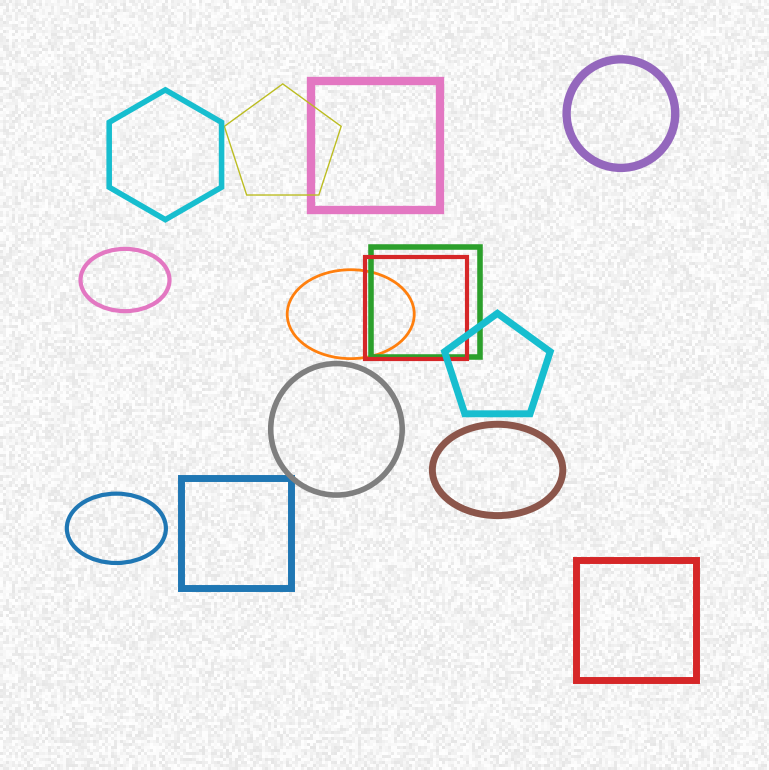[{"shape": "square", "thickness": 2.5, "radius": 0.36, "center": [0.307, 0.307]}, {"shape": "oval", "thickness": 1.5, "radius": 0.32, "center": [0.151, 0.314]}, {"shape": "oval", "thickness": 1, "radius": 0.41, "center": [0.455, 0.592]}, {"shape": "square", "thickness": 2, "radius": 0.36, "center": [0.553, 0.608]}, {"shape": "square", "thickness": 2.5, "radius": 0.39, "center": [0.826, 0.195]}, {"shape": "square", "thickness": 1.5, "radius": 0.33, "center": [0.54, 0.6]}, {"shape": "circle", "thickness": 3, "radius": 0.35, "center": [0.806, 0.852]}, {"shape": "oval", "thickness": 2.5, "radius": 0.42, "center": [0.646, 0.39]}, {"shape": "square", "thickness": 3, "radius": 0.42, "center": [0.488, 0.811]}, {"shape": "oval", "thickness": 1.5, "radius": 0.29, "center": [0.162, 0.636]}, {"shape": "circle", "thickness": 2, "radius": 0.43, "center": [0.437, 0.442]}, {"shape": "pentagon", "thickness": 0.5, "radius": 0.4, "center": [0.367, 0.811]}, {"shape": "pentagon", "thickness": 2.5, "radius": 0.36, "center": [0.646, 0.521]}, {"shape": "hexagon", "thickness": 2, "radius": 0.42, "center": [0.215, 0.799]}]